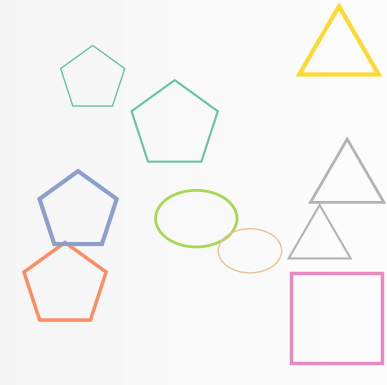[{"shape": "pentagon", "thickness": 1, "radius": 0.43, "center": [0.239, 0.795]}, {"shape": "pentagon", "thickness": 1.5, "radius": 0.59, "center": [0.451, 0.675]}, {"shape": "pentagon", "thickness": 2.5, "radius": 0.56, "center": [0.168, 0.259]}, {"shape": "pentagon", "thickness": 3, "radius": 0.52, "center": [0.202, 0.451]}, {"shape": "square", "thickness": 2.5, "radius": 0.59, "center": [0.868, 0.174]}, {"shape": "oval", "thickness": 2, "radius": 0.53, "center": [0.507, 0.432]}, {"shape": "triangle", "thickness": 3, "radius": 0.59, "center": [0.875, 0.866]}, {"shape": "oval", "thickness": 1, "radius": 0.41, "center": [0.645, 0.349]}, {"shape": "triangle", "thickness": 2, "radius": 0.55, "center": [0.896, 0.529]}, {"shape": "triangle", "thickness": 1.5, "radius": 0.46, "center": [0.825, 0.375]}]